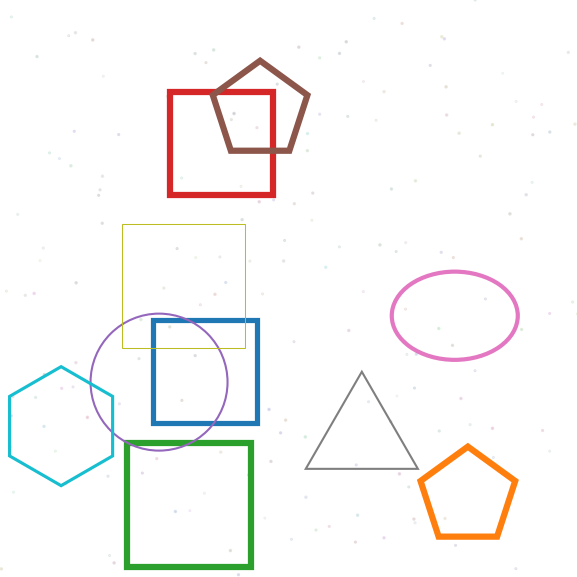[{"shape": "square", "thickness": 2.5, "radius": 0.45, "center": [0.355, 0.356]}, {"shape": "pentagon", "thickness": 3, "radius": 0.43, "center": [0.81, 0.14]}, {"shape": "square", "thickness": 3, "radius": 0.54, "center": [0.327, 0.125]}, {"shape": "square", "thickness": 3, "radius": 0.45, "center": [0.384, 0.75]}, {"shape": "circle", "thickness": 1, "radius": 0.59, "center": [0.275, 0.337]}, {"shape": "pentagon", "thickness": 3, "radius": 0.43, "center": [0.45, 0.808]}, {"shape": "oval", "thickness": 2, "radius": 0.55, "center": [0.787, 0.452]}, {"shape": "triangle", "thickness": 1, "radius": 0.56, "center": [0.627, 0.243]}, {"shape": "square", "thickness": 0.5, "radius": 0.54, "center": [0.318, 0.504]}, {"shape": "hexagon", "thickness": 1.5, "radius": 0.52, "center": [0.106, 0.261]}]